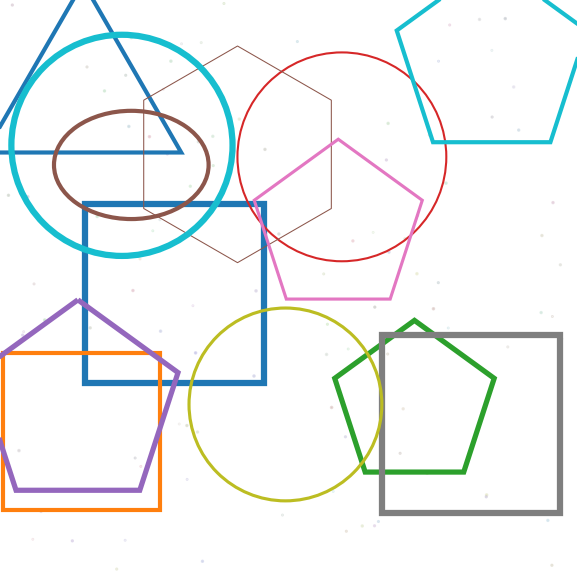[{"shape": "triangle", "thickness": 2, "radius": 0.98, "center": [0.144, 0.833]}, {"shape": "square", "thickness": 3, "radius": 0.78, "center": [0.303, 0.491]}, {"shape": "square", "thickness": 2, "radius": 0.68, "center": [0.141, 0.251]}, {"shape": "pentagon", "thickness": 2.5, "radius": 0.73, "center": [0.718, 0.299]}, {"shape": "circle", "thickness": 1, "radius": 0.9, "center": [0.592, 0.728]}, {"shape": "pentagon", "thickness": 2.5, "radius": 0.91, "center": [0.135, 0.298]}, {"shape": "oval", "thickness": 2, "radius": 0.67, "center": [0.227, 0.714]}, {"shape": "hexagon", "thickness": 0.5, "radius": 0.94, "center": [0.411, 0.732]}, {"shape": "pentagon", "thickness": 1.5, "radius": 0.76, "center": [0.586, 0.605]}, {"shape": "square", "thickness": 3, "radius": 0.77, "center": [0.816, 0.265]}, {"shape": "circle", "thickness": 1.5, "radius": 0.83, "center": [0.494, 0.299]}, {"shape": "pentagon", "thickness": 2, "radius": 0.86, "center": [0.851, 0.893]}, {"shape": "circle", "thickness": 3, "radius": 0.96, "center": [0.211, 0.747]}]